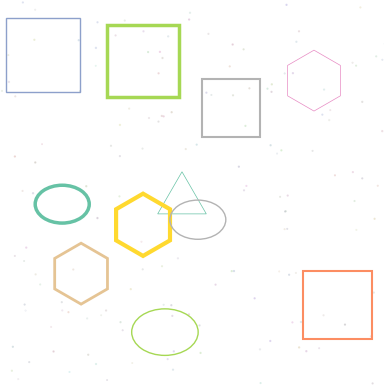[{"shape": "triangle", "thickness": 0.5, "radius": 0.36, "center": [0.473, 0.481]}, {"shape": "oval", "thickness": 2.5, "radius": 0.35, "center": [0.162, 0.47]}, {"shape": "square", "thickness": 1.5, "radius": 0.44, "center": [0.877, 0.208]}, {"shape": "square", "thickness": 1, "radius": 0.48, "center": [0.112, 0.858]}, {"shape": "hexagon", "thickness": 0.5, "radius": 0.4, "center": [0.816, 0.791]}, {"shape": "square", "thickness": 2.5, "radius": 0.47, "center": [0.372, 0.842]}, {"shape": "oval", "thickness": 1, "radius": 0.43, "center": [0.428, 0.137]}, {"shape": "hexagon", "thickness": 3, "radius": 0.4, "center": [0.372, 0.416]}, {"shape": "hexagon", "thickness": 2, "radius": 0.4, "center": [0.211, 0.289]}, {"shape": "square", "thickness": 1.5, "radius": 0.38, "center": [0.601, 0.72]}, {"shape": "oval", "thickness": 1, "radius": 0.36, "center": [0.514, 0.429]}]